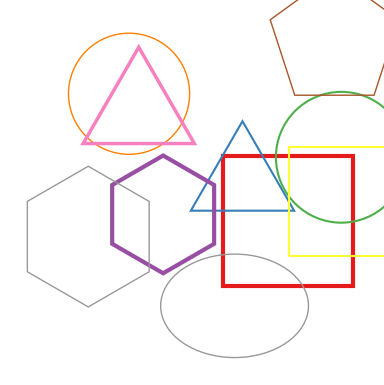[{"shape": "square", "thickness": 3, "radius": 0.85, "center": [0.747, 0.427]}, {"shape": "triangle", "thickness": 1.5, "radius": 0.77, "center": [0.63, 0.53]}, {"shape": "circle", "thickness": 1.5, "radius": 0.85, "center": [0.887, 0.592]}, {"shape": "hexagon", "thickness": 3, "radius": 0.76, "center": [0.424, 0.443]}, {"shape": "circle", "thickness": 1, "radius": 0.79, "center": [0.335, 0.756]}, {"shape": "square", "thickness": 1.5, "radius": 0.71, "center": [0.893, 0.477]}, {"shape": "pentagon", "thickness": 1, "radius": 0.88, "center": [0.869, 0.894]}, {"shape": "triangle", "thickness": 2.5, "radius": 0.83, "center": [0.36, 0.711]}, {"shape": "oval", "thickness": 1, "radius": 0.96, "center": [0.609, 0.206]}, {"shape": "hexagon", "thickness": 1, "radius": 0.91, "center": [0.229, 0.385]}]